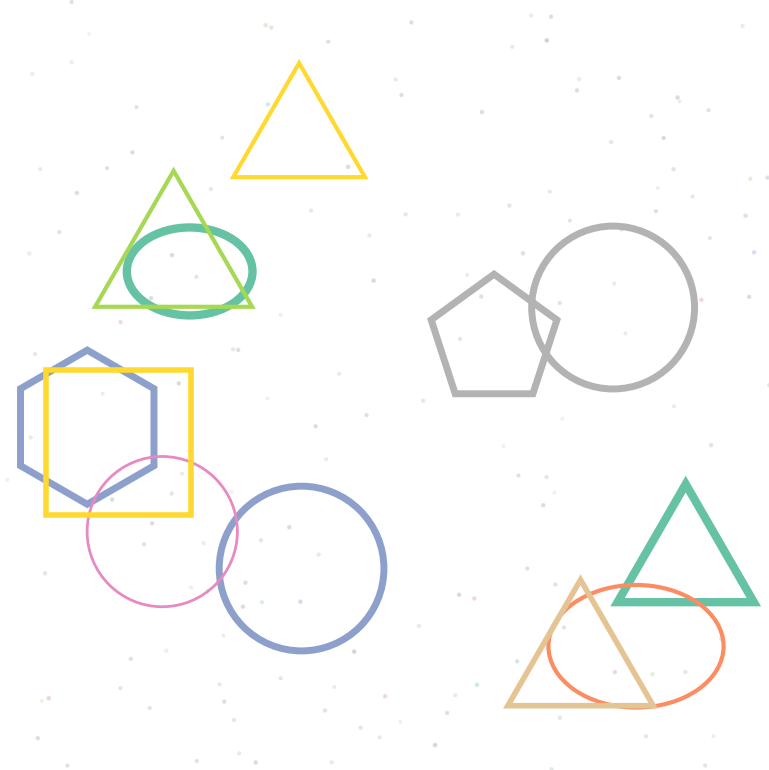[{"shape": "oval", "thickness": 3, "radius": 0.41, "center": [0.246, 0.647]}, {"shape": "triangle", "thickness": 3, "radius": 0.51, "center": [0.891, 0.269]}, {"shape": "oval", "thickness": 1.5, "radius": 0.57, "center": [0.826, 0.161]}, {"shape": "circle", "thickness": 2.5, "radius": 0.53, "center": [0.392, 0.262]}, {"shape": "hexagon", "thickness": 2.5, "radius": 0.5, "center": [0.113, 0.445]}, {"shape": "circle", "thickness": 1, "radius": 0.49, "center": [0.211, 0.31]}, {"shape": "triangle", "thickness": 1.5, "radius": 0.59, "center": [0.225, 0.66]}, {"shape": "square", "thickness": 2, "radius": 0.47, "center": [0.154, 0.426]}, {"shape": "triangle", "thickness": 1.5, "radius": 0.49, "center": [0.388, 0.819]}, {"shape": "triangle", "thickness": 2, "radius": 0.55, "center": [0.754, 0.138]}, {"shape": "pentagon", "thickness": 2.5, "radius": 0.43, "center": [0.642, 0.558]}, {"shape": "circle", "thickness": 2.5, "radius": 0.53, "center": [0.796, 0.601]}]